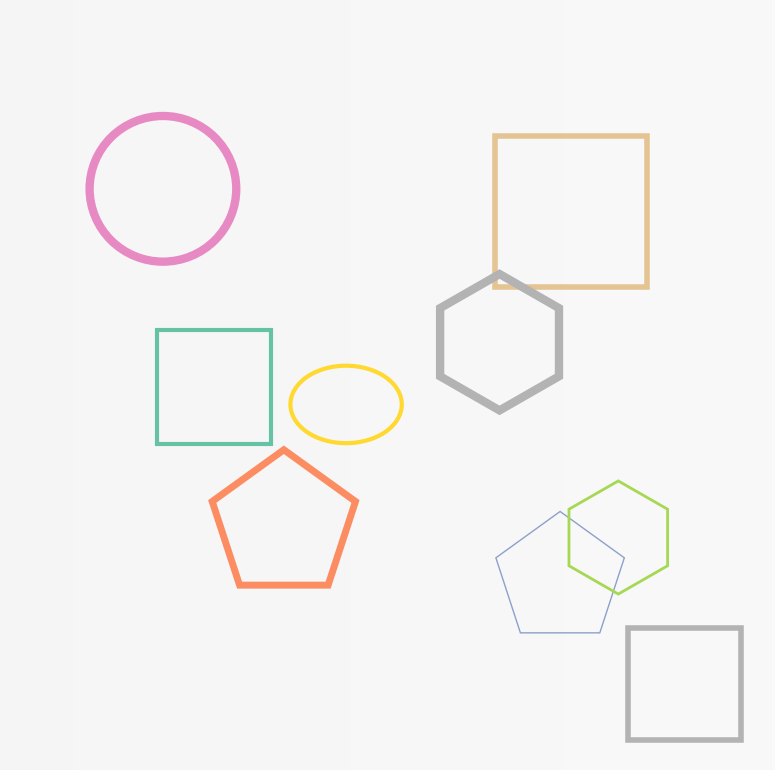[{"shape": "square", "thickness": 1.5, "radius": 0.37, "center": [0.276, 0.497]}, {"shape": "pentagon", "thickness": 2.5, "radius": 0.49, "center": [0.366, 0.319]}, {"shape": "pentagon", "thickness": 0.5, "radius": 0.44, "center": [0.723, 0.249]}, {"shape": "circle", "thickness": 3, "radius": 0.47, "center": [0.21, 0.755]}, {"shape": "hexagon", "thickness": 1, "radius": 0.37, "center": [0.798, 0.302]}, {"shape": "oval", "thickness": 1.5, "radius": 0.36, "center": [0.447, 0.475]}, {"shape": "square", "thickness": 2, "radius": 0.49, "center": [0.737, 0.726]}, {"shape": "square", "thickness": 2, "radius": 0.36, "center": [0.883, 0.111]}, {"shape": "hexagon", "thickness": 3, "radius": 0.44, "center": [0.645, 0.556]}]